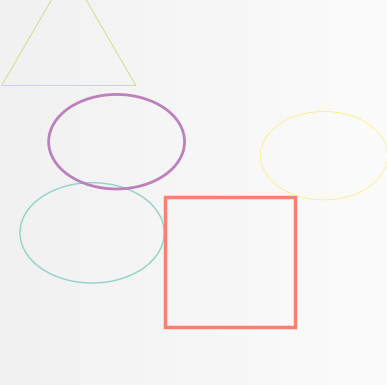[{"shape": "oval", "thickness": 1, "radius": 0.93, "center": [0.238, 0.395]}, {"shape": "square", "thickness": 2.5, "radius": 0.84, "center": [0.593, 0.32]}, {"shape": "triangle", "thickness": 0.5, "radius": 1.0, "center": [0.178, 0.878]}, {"shape": "oval", "thickness": 2, "radius": 0.88, "center": [0.301, 0.632]}, {"shape": "oval", "thickness": 0.5, "radius": 0.82, "center": [0.836, 0.596]}]